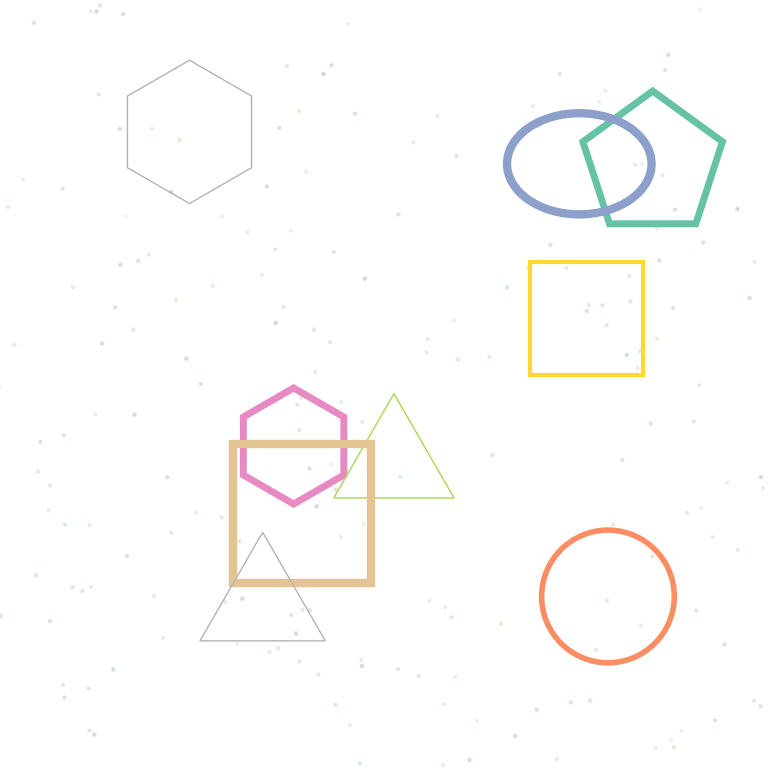[{"shape": "pentagon", "thickness": 2.5, "radius": 0.48, "center": [0.848, 0.786]}, {"shape": "circle", "thickness": 2, "radius": 0.43, "center": [0.79, 0.225]}, {"shape": "oval", "thickness": 3, "radius": 0.47, "center": [0.752, 0.787]}, {"shape": "hexagon", "thickness": 2.5, "radius": 0.38, "center": [0.381, 0.421]}, {"shape": "triangle", "thickness": 0.5, "radius": 0.45, "center": [0.512, 0.398]}, {"shape": "square", "thickness": 1.5, "radius": 0.37, "center": [0.762, 0.587]}, {"shape": "square", "thickness": 3, "radius": 0.45, "center": [0.392, 0.333]}, {"shape": "hexagon", "thickness": 0.5, "radius": 0.47, "center": [0.246, 0.829]}, {"shape": "triangle", "thickness": 0.5, "radius": 0.47, "center": [0.341, 0.215]}]